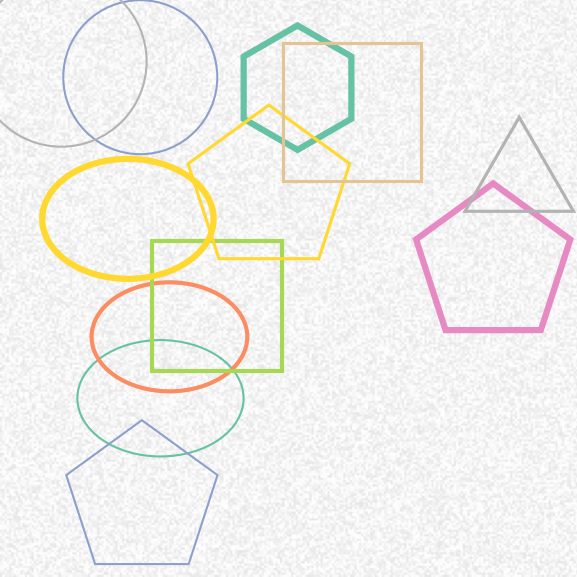[{"shape": "hexagon", "thickness": 3, "radius": 0.54, "center": [0.515, 0.847]}, {"shape": "oval", "thickness": 1, "radius": 0.72, "center": [0.278, 0.309]}, {"shape": "oval", "thickness": 2, "radius": 0.67, "center": [0.293, 0.416]}, {"shape": "circle", "thickness": 1, "radius": 0.67, "center": [0.243, 0.865]}, {"shape": "pentagon", "thickness": 1, "radius": 0.69, "center": [0.246, 0.134]}, {"shape": "pentagon", "thickness": 3, "radius": 0.7, "center": [0.854, 0.541]}, {"shape": "square", "thickness": 2, "radius": 0.56, "center": [0.375, 0.469]}, {"shape": "oval", "thickness": 3, "radius": 0.74, "center": [0.221, 0.62]}, {"shape": "pentagon", "thickness": 1.5, "radius": 0.74, "center": [0.466, 0.67]}, {"shape": "square", "thickness": 1.5, "radius": 0.6, "center": [0.61, 0.806]}, {"shape": "circle", "thickness": 1, "radius": 0.74, "center": [0.106, 0.893]}, {"shape": "triangle", "thickness": 1.5, "radius": 0.54, "center": [0.899, 0.687]}]